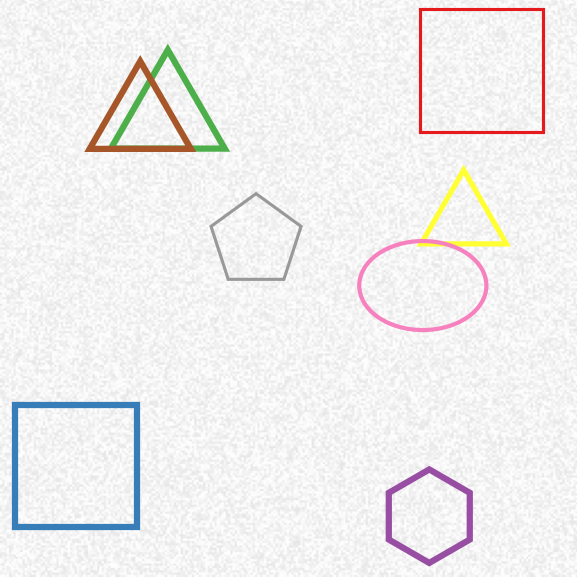[{"shape": "square", "thickness": 1.5, "radius": 0.53, "center": [0.834, 0.877]}, {"shape": "square", "thickness": 3, "radius": 0.53, "center": [0.132, 0.192]}, {"shape": "triangle", "thickness": 3, "radius": 0.57, "center": [0.291, 0.799]}, {"shape": "hexagon", "thickness": 3, "radius": 0.4, "center": [0.743, 0.105]}, {"shape": "triangle", "thickness": 2.5, "radius": 0.43, "center": [0.803, 0.62]}, {"shape": "triangle", "thickness": 3, "radius": 0.51, "center": [0.243, 0.792]}, {"shape": "oval", "thickness": 2, "radius": 0.55, "center": [0.732, 0.505]}, {"shape": "pentagon", "thickness": 1.5, "radius": 0.41, "center": [0.443, 0.582]}]